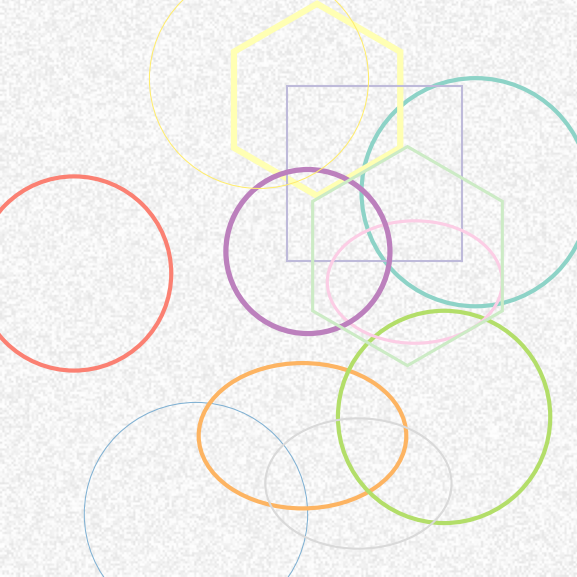[{"shape": "circle", "thickness": 2, "radius": 0.99, "center": [0.824, 0.666]}, {"shape": "hexagon", "thickness": 3, "radius": 0.83, "center": [0.549, 0.826]}, {"shape": "square", "thickness": 1, "radius": 0.76, "center": [0.648, 0.699]}, {"shape": "circle", "thickness": 2, "radius": 0.84, "center": [0.128, 0.526]}, {"shape": "circle", "thickness": 0.5, "radius": 0.97, "center": [0.339, 0.109]}, {"shape": "oval", "thickness": 2, "radius": 0.9, "center": [0.524, 0.245]}, {"shape": "circle", "thickness": 2, "radius": 0.92, "center": [0.769, 0.277]}, {"shape": "oval", "thickness": 1.5, "radius": 0.76, "center": [0.718, 0.511]}, {"shape": "oval", "thickness": 1, "radius": 0.81, "center": [0.621, 0.162]}, {"shape": "circle", "thickness": 2.5, "radius": 0.71, "center": [0.533, 0.564]}, {"shape": "hexagon", "thickness": 1.5, "radius": 0.95, "center": [0.706, 0.556]}, {"shape": "circle", "thickness": 0.5, "radius": 0.95, "center": [0.448, 0.863]}]